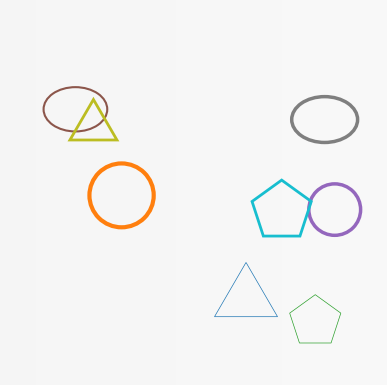[{"shape": "triangle", "thickness": 0.5, "radius": 0.47, "center": [0.635, 0.224]}, {"shape": "circle", "thickness": 3, "radius": 0.41, "center": [0.314, 0.493]}, {"shape": "pentagon", "thickness": 0.5, "radius": 0.35, "center": [0.814, 0.165]}, {"shape": "circle", "thickness": 2.5, "radius": 0.33, "center": [0.864, 0.456]}, {"shape": "oval", "thickness": 1.5, "radius": 0.41, "center": [0.195, 0.716]}, {"shape": "oval", "thickness": 2.5, "radius": 0.43, "center": [0.838, 0.689]}, {"shape": "triangle", "thickness": 2, "radius": 0.35, "center": [0.241, 0.671]}, {"shape": "pentagon", "thickness": 2, "radius": 0.4, "center": [0.727, 0.452]}]